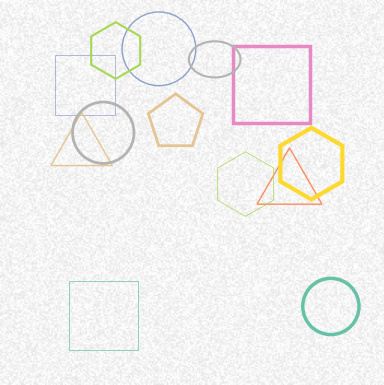[{"shape": "square", "thickness": 0.5, "radius": 0.45, "center": [0.27, 0.181]}, {"shape": "circle", "thickness": 2.5, "radius": 0.37, "center": [0.859, 0.204]}, {"shape": "triangle", "thickness": 1, "radius": 0.49, "center": [0.752, 0.518]}, {"shape": "square", "thickness": 0.5, "radius": 0.39, "center": [0.221, 0.779]}, {"shape": "circle", "thickness": 1, "radius": 0.48, "center": [0.413, 0.873]}, {"shape": "square", "thickness": 2.5, "radius": 0.5, "center": [0.706, 0.78]}, {"shape": "hexagon", "thickness": 0.5, "radius": 0.42, "center": [0.638, 0.522]}, {"shape": "hexagon", "thickness": 1.5, "radius": 0.37, "center": [0.3, 0.869]}, {"shape": "hexagon", "thickness": 3, "radius": 0.46, "center": [0.809, 0.575]}, {"shape": "pentagon", "thickness": 2, "radius": 0.37, "center": [0.456, 0.682]}, {"shape": "triangle", "thickness": 1, "radius": 0.46, "center": [0.212, 0.616]}, {"shape": "oval", "thickness": 1.5, "radius": 0.34, "center": [0.558, 0.846]}, {"shape": "circle", "thickness": 2, "radius": 0.4, "center": [0.268, 0.655]}]